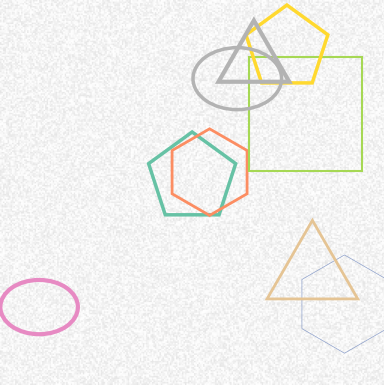[{"shape": "pentagon", "thickness": 2.5, "radius": 0.59, "center": [0.499, 0.538]}, {"shape": "hexagon", "thickness": 2, "radius": 0.56, "center": [0.544, 0.553]}, {"shape": "hexagon", "thickness": 0.5, "radius": 0.64, "center": [0.895, 0.21]}, {"shape": "oval", "thickness": 3, "radius": 0.5, "center": [0.102, 0.202]}, {"shape": "square", "thickness": 1.5, "radius": 0.73, "center": [0.793, 0.704]}, {"shape": "pentagon", "thickness": 2.5, "radius": 0.56, "center": [0.745, 0.875]}, {"shape": "triangle", "thickness": 2, "radius": 0.68, "center": [0.811, 0.292]}, {"shape": "oval", "thickness": 2.5, "radius": 0.58, "center": [0.616, 0.796]}, {"shape": "triangle", "thickness": 3, "radius": 0.53, "center": [0.659, 0.841]}]